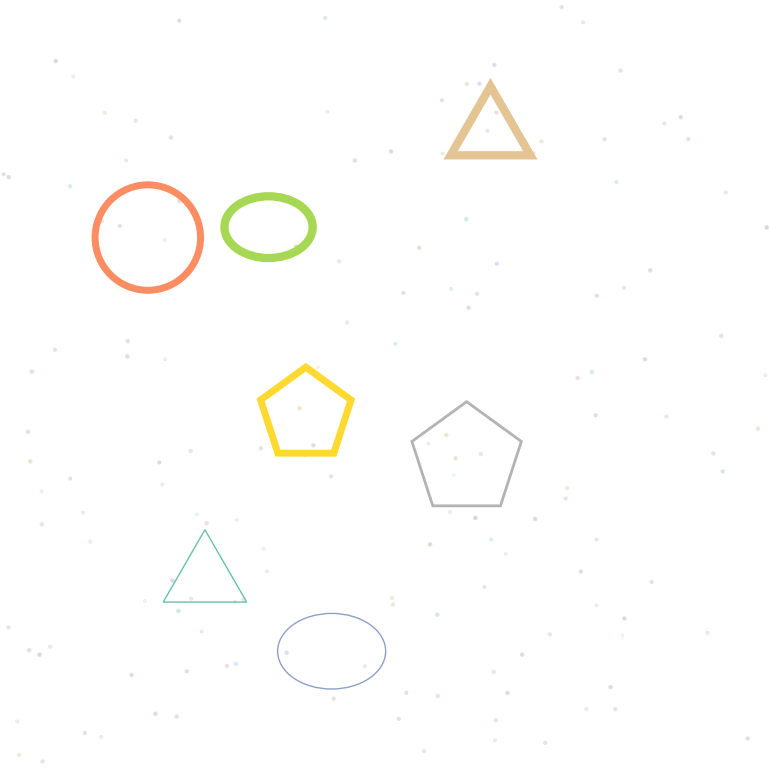[{"shape": "triangle", "thickness": 0.5, "radius": 0.31, "center": [0.266, 0.249]}, {"shape": "circle", "thickness": 2.5, "radius": 0.34, "center": [0.192, 0.691]}, {"shape": "oval", "thickness": 0.5, "radius": 0.35, "center": [0.431, 0.154]}, {"shape": "oval", "thickness": 3, "radius": 0.29, "center": [0.349, 0.705]}, {"shape": "pentagon", "thickness": 2.5, "radius": 0.31, "center": [0.397, 0.461]}, {"shape": "triangle", "thickness": 3, "radius": 0.3, "center": [0.637, 0.828]}, {"shape": "pentagon", "thickness": 1, "radius": 0.37, "center": [0.606, 0.404]}]